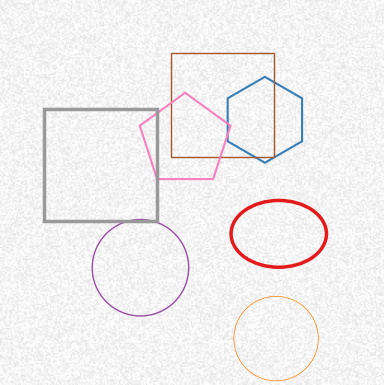[{"shape": "oval", "thickness": 2.5, "radius": 0.62, "center": [0.724, 0.393]}, {"shape": "hexagon", "thickness": 1.5, "radius": 0.56, "center": [0.688, 0.689]}, {"shape": "circle", "thickness": 1, "radius": 0.63, "center": [0.365, 0.305]}, {"shape": "circle", "thickness": 0.5, "radius": 0.55, "center": [0.717, 0.121]}, {"shape": "square", "thickness": 1, "radius": 0.67, "center": [0.578, 0.726]}, {"shape": "pentagon", "thickness": 1.5, "radius": 0.62, "center": [0.481, 0.635]}, {"shape": "square", "thickness": 2.5, "radius": 0.73, "center": [0.261, 0.571]}]